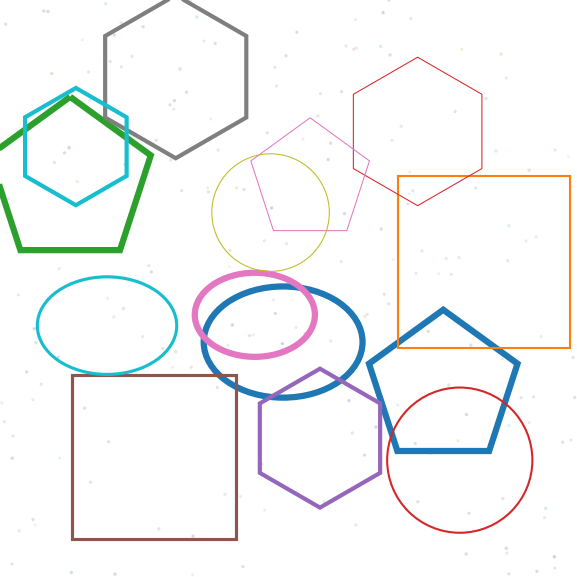[{"shape": "pentagon", "thickness": 3, "radius": 0.68, "center": [0.768, 0.328]}, {"shape": "oval", "thickness": 3, "radius": 0.69, "center": [0.49, 0.407]}, {"shape": "square", "thickness": 1, "radius": 0.74, "center": [0.838, 0.545]}, {"shape": "pentagon", "thickness": 3, "radius": 0.73, "center": [0.122, 0.685]}, {"shape": "hexagon", "thickness": 0.5, "radius": 0.64, "center": [0.723, 0.772]}, {"shape": "circle", "thickness": 1, "radius": 0.63, "center": [0.796, 0.202]}, {"shape": "hexagon", "thickness": 2, "radius": 0.6, "center": [0.554, 0.24]}, {"shape": "square", "thickness": 1.5, "radius": 0.71, "center": [0.267, 0.208]}, {"shape": "pentagon", "thickness": 0.5, "radius": 0.54, "center": [0.537, 0.687]}, {"shape": "oval", "thickness": 3, "radius": 0.52, "center": [0.441, 0.454]}, {"shape": "hexagon", "thickness": 2, "radius": 0.71, "center": [0.304, 0.866]}, {"shape": "circle", "thickness": 0.5, "radius": 0.51, "center": [0.468, 0.631]}, {"shape": "oval", "thickness": 1.5, "radius": 0.6, "center": [0.185, 0.435]}, {"shape": "hexagon", "thickness": 2, "radius": 0.51, "center": [0.131, 0.745]}]